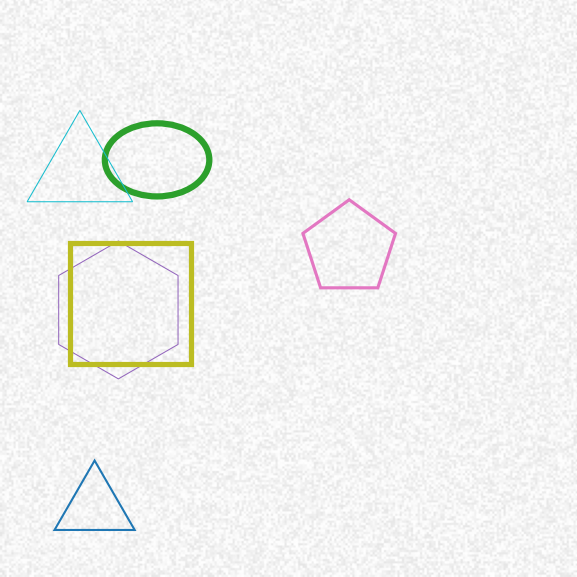[{"shape": "triangle", "thickness": 1, "radius": 0.4, "center": [0.164, 0.122]}, {"shape": "oval", "thickness": 3, "radius": 0.45, "center": [0.272, 0.722]}, {"shape": "hexagon", "thickness": 0.5, "radius": 0.6, "center": [0.205, 0.462]}, {"shape": "pentagon", "thickness": 1.5, "radius": 0.42, "center": [0.605, 0.569]}, {"shape": "square", "thickness": 2.5, "radius": 0.53, "center": [0.226, 0.473]}, {"shape": "triangle", "thickness": 0.5, "radius": 0.53, "center": [0.138, 0.703]}]